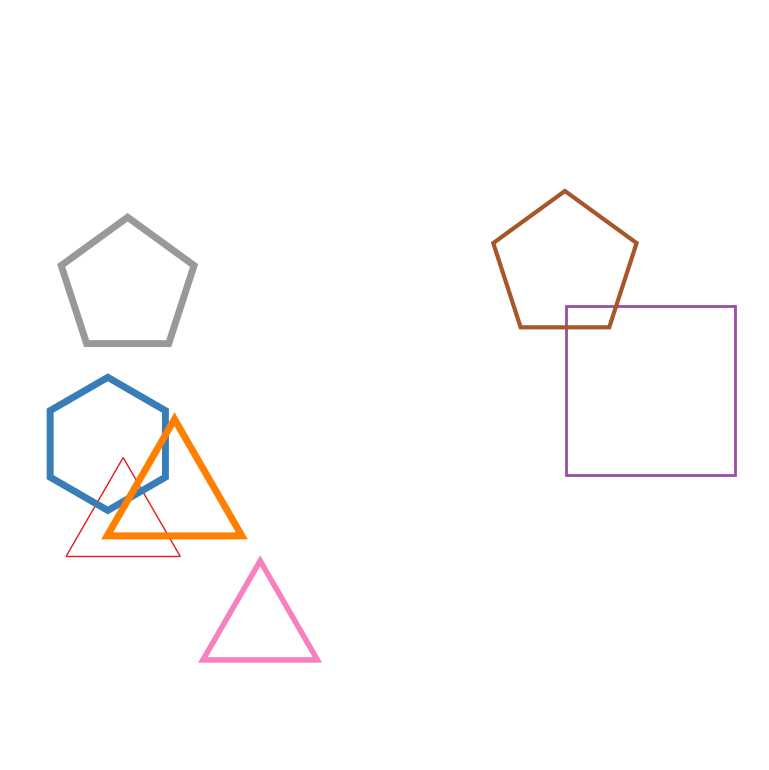[{"shape": "triangle", "thickness": 0.5, "radius": 0.43, "center": [0.16, 0.32]}, {"shape": "hexagon", "thickness": 2.5, "radius": 0.43, "center": [0.14, 0.424]}, {"shape": "square", "thickness": 1, "radius": 0.55, "center": [0.845, 0.493]}, {"shape": "triangle", "thickness": 2.5, "radius": 0.51, "center": [0.227, 0.355]}, {"shape": "pentagon", "thickness": 1.5, "radius": 0.49, "center": [0.734, 0.654]}, {"shape": "triangle", "thickness": 2, "radius": 0.43, "center": [0.338, 0.186]}, {"shape": "pentagon", "thickness": 2.5, "radius": 0.45, "center": [0.166, 0.627]}]